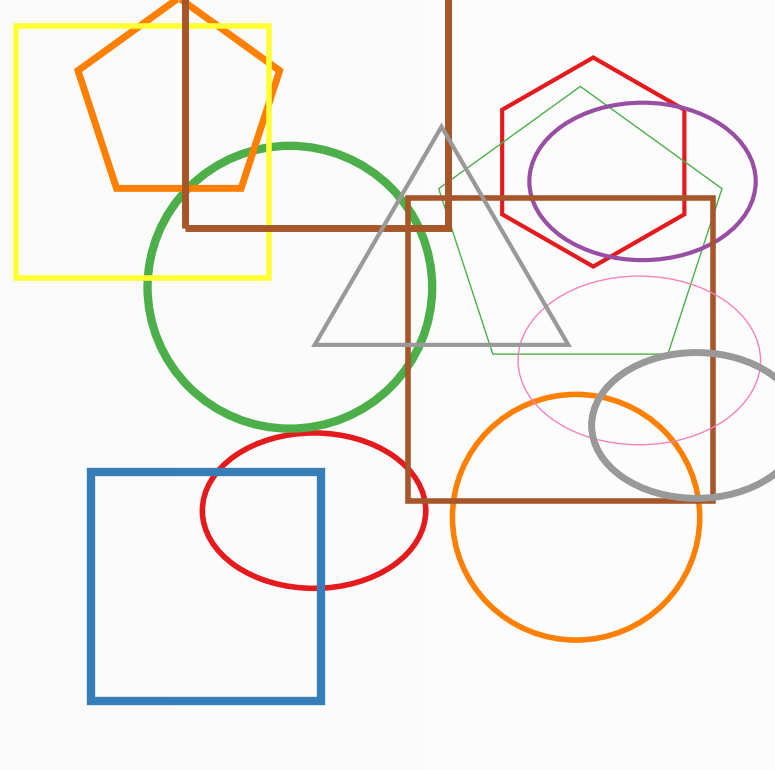[{"shape": "hexagon", "thickness": 1.5, "radius": 0.68, "center": [0.766, 0.79]}, {"shape": "oval", "thickness": 2, "radius": 0.72, "center": [0.405, 0.337]}, {"shape": "square", "thickness": 3, "radius": 0.74, "center": [0.266, 0.238]}, {"shape": "pentagon", "thickness": 0.5, "radius": 0.96, "center": [0.749, 0.696]}, {"shape": "circle", "thickness": 3, "radius": 0.92, "center": [0.374, 0.627]}, {"shape": "oval", "thickness": 1.5, "radius": 0.73, "center": [0.829, 0.764]}, {"shape": "pentagon", "thickness": 2.5, "radius": 0.68, "center": [0.231, 0.866]}, {"shape": "circle", "thickness": 2, "radius": 0.8, "center": [0.743, 0.328]}, {"shape": "square", "thickness": 2, "radius": 0.82, "center": [0.184, 0.802]}, {"shape": "square", "thickness": 2.5, "radius": 0.85, "center": [0.409, 0.873]}, {"shape": "square", "thickness": 2, "radius": 0.98, "center": [0.723, 0.546]}, {"shape": "oval", "thickness": 0.5, "radius": 0.78, "center": [0.825, 0.532]}, {"shape": "triangle", "thickness": 1.5, "radius": 0.94, "center": [0.57, 0.647]}, {"shape": "oval", "thickness": 2.5, "radius": 0.68, "center": [0.899, 0.447]}]